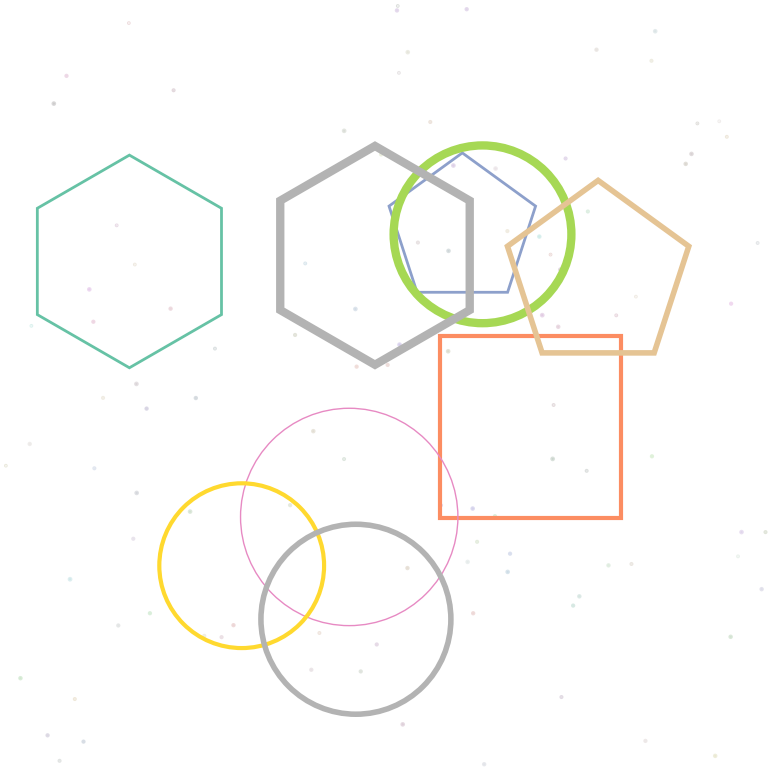[{"shape": "hexagon", "thickness": 1, "radius": 0.69, "center": [0.168, 0.66]}, {"shape": "square", "thickness": 1.5, "radius": 0.59, "center": [0.689, 0.445]}, {"shape": "pentagon", "thickness": 1, "radius": 0.5, "center": [0.6, 0.701]}, {"shape": "circle", "thickness": 0.5, "radius": 0.71, "center": [0.454, 0.329]}, {"shape": "circle", "thickness": 3, "radius": 0.58, "center": [0.627, 0.696]}, {"shape": "circle", "thickness": 1.5, "radius": 0.53, "center": [0.314, 0.265]}, {"shape": "pentagon", "thickness": 2, "radius": 0.62, "center": [0.777, 0.642]}, {"shape": "circle", "thickness": 2, "radius": 0.62, "center": [0.462, 0.196]}, {"shape": "hexagon", "thickness": 3, "radius": 0.71, "center": [0.487, 0.668]}]